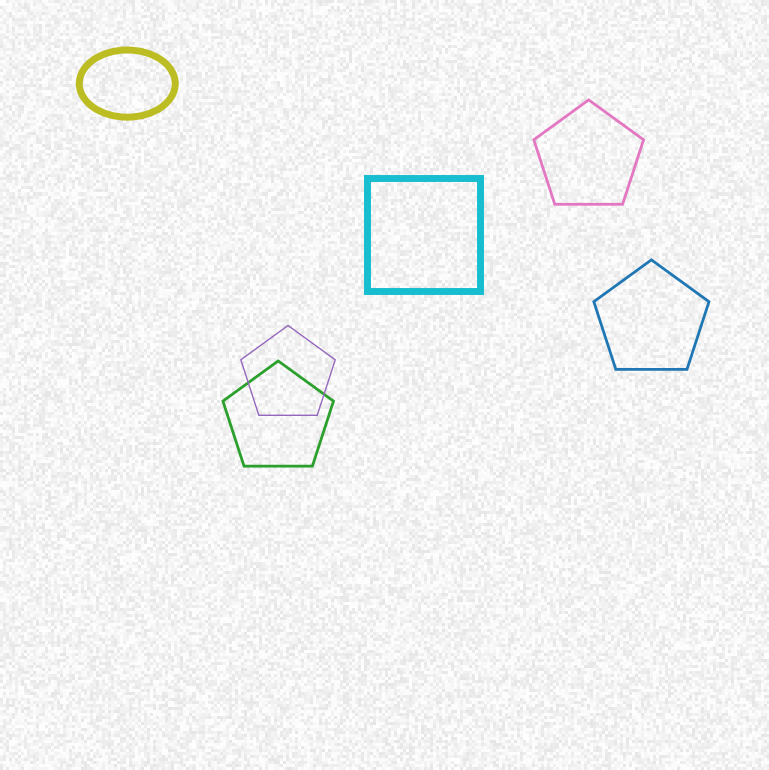[{"shape": "pentagon", "thickness": 1, "radius": 0.39, "center": [0.846, 0.584]}, {"shape": "pentagon", "thickness": 1, "radius": 0.38, "center": [0.361, 0.456]}, {"shape": "pentagon", "thickness": 0.5, "radius": 0.32, "center": [0.374, 0.513]}, {"shape": "pentagon", "thickness": 1, "radius": 0.37, "center": [0.765, 0.795]}, {"shape": "oval", "thickness": 2.5, "radius": 0.31, "center": [0.165, 0.891]}, {"shape": "square", "thickness": 2.5, "radius": 0.37, "center": [0.55, 0.696]}]